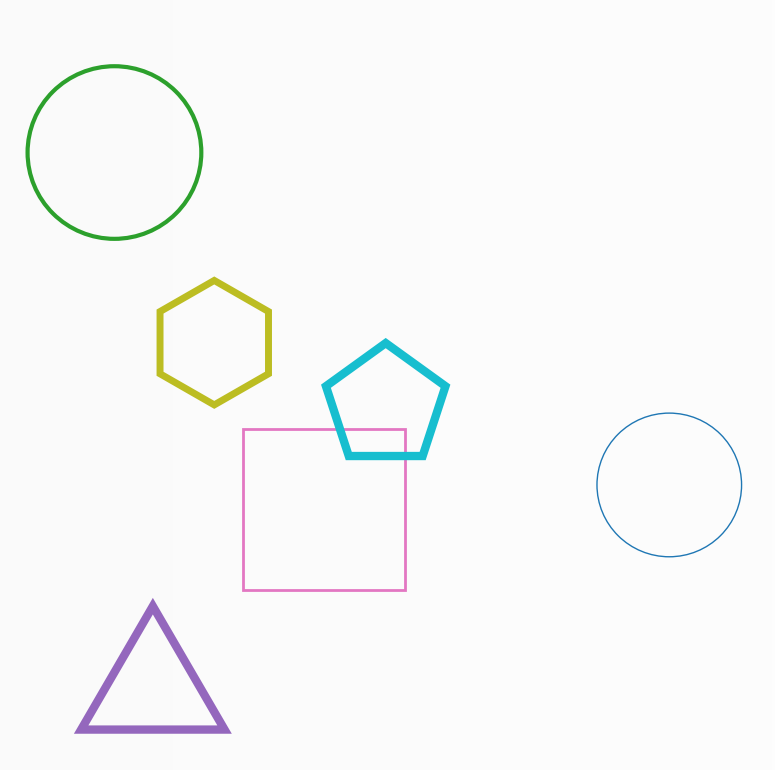[{"shape": "circle", "thickness": 0.5, "radius": 0.47, "center": [0.864, 0.37]}, {"shape": "circle", "thickness": 1.5, "radius": 0.56, "center": [0.148, 0.802]}, {"shape": "triangle", "thickness": 3, "radius": 0.53, "center": [0.197, 0.106]}, {"shape": "square", "thickness": 1, "radius": 0.52, "center": [0.419, 0.338]}, {"shape": "hexagon", "thickness": 2.5, "radius": 0.4, "center": [0.276, 0.555]}, {"shape": "pentagon", "thickness": 3, "radius": 0.41, "center": [0.498, 0.473]}]